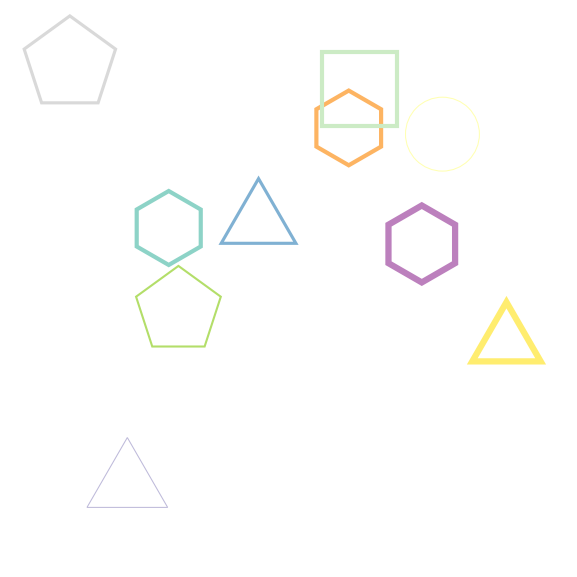[{"shape": "hexagon", "thickness": 2, "radius": 0.32, "center": [0.292, 0.604]}, {"shape": "circle", "thickness": 0.5, "radius": 0.32, "center": [0.766, 0.767]}, {"shape": "triangle", "thickness": 0.5, "radius": 0.4, "center": [0.22, 0.161]}, {"shape": "triangle", "thickness": 1.5, "radius": 0.37, "center": [0.448, 0.615]}, {"shape": "hexagon", "thickness": 2, "radius": 0.32, "center": [0.604, 0.778]}, {"shape": "pentagon", "thickness": 1, "radius": 0.39, "center": [0.309, 0.462]}, {"shape": "pentagon", "thickness": 1.5, "radius": 0.42, "center": [0.121, 0.888]}, {"shape": "hexagon", "thickness": 3, "radius": 0.33, "center": [0.73, 0.577]}, {"shape": "square", "thickness": 2, "radius": 0.32, "center": [0.623, 0.845]}, {"shape": "triangle", "thickness": 3, "radius": 0.34, "center": [0.877, 0.408]}]